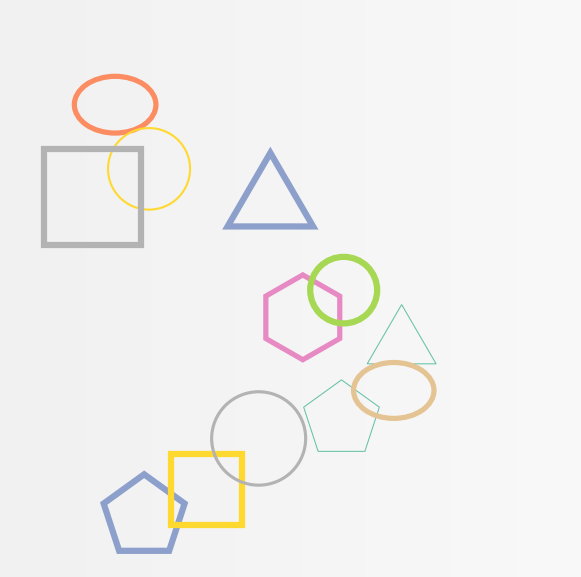[{"shape": "triangle", "thickness": 0.5, "radius": 0.34, "center": [0.691, 0.403]}, {"shape": "pentagon", "thickness": 0.5, "radius": 0.34, "center": [0.588, 0.273]}, {"shape": "oval", "thickness": 2.5, "radius": 0.35, "center": [0.198, 0.818]}, {"shape": "pentagon", "thickness": 3, "radius": 0.37, "center": [0.248, 0.105]}, {"shape": "triangle", "thickness": 3, "radius": 0.42, "center": [0.465, 0.649]}, {"shape": "hexagon", "thickness": 2.5, "radius": 0.37, "center": [0.521, 0.45]}, {"shape": "circle", "thickness": 3, "radius": 0.29, "center": [0.591, 0.497]}, {"shape": "circle", "thickness": 1, "radius": 0.35, "center": [0.256, 0.707]}, {"shape": "square", "thickness": 3, "radius": 0.31, "center": [0.355, 0.151]}, {"shape": "oval", "thickness": 2.5, "radius": 0.35, "center": [0.677, 0.323]}, {"shape": "square", "thickness": 3, "radius": 0.42, "center": [0.16, 0.658]}, {"shape": "circle", "thickness": 1.5, "radius": 0.4, "center": [0.445, 0.24]}]